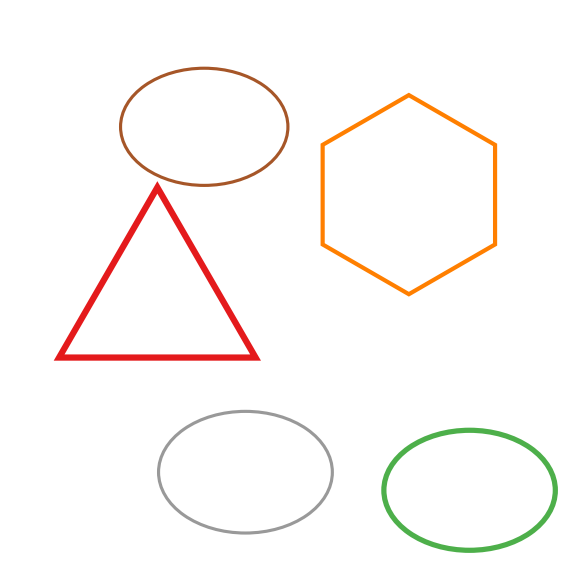[{"shape": "triangle", "thickness": 3, "radius": 0.98, "center": [0.272, 0.478]}, {"shape": "oval", "thickness": 2.5, "radius": 0.74, "center": [0.813, 0.15]}, {"shape": "hexagon", "thickness": 2, "radius": 0.86, "center": [0.708, 0.662]}, {"shape": "oval", "thickness": 1.5, "radius": 0.72, "center": [0.354, 0.78]}, {"shape": "oval", "thickness": 1.5, "radius": 0.75, "center": [0.425, 0.181]}]